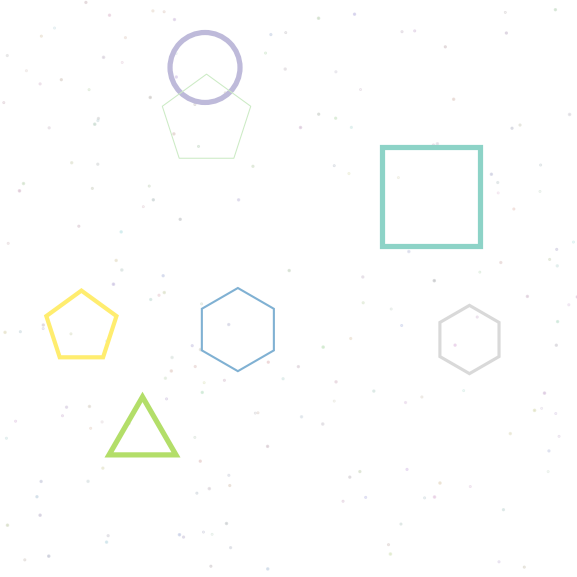[{"shape": "square", "thickness": 2.5, "radius": 0.43, "center": [0.747, 0.658]}, {"shape": "circle", "thickness": 2.5, "radius": 0.3, "center": [0.355, 0.882]}, {"shape": "hexagon", "thickness": 1, "radius": 0.36, "center": [0.412, 0.428]}, {"shape": "triangle", "thickness": 2.5, "radius": 0.33, "center": [0.247, 0.245]}, {"shape": "hexagon", "thickness": 1.5, "radius": 0.3, "center": [0.813, 0.411]}, {"shape": "pentagon", "thickness": 0.5, "radius": 0.4, "center": [0.358, 0.79]}, {"shape": "pentagon", "thickness": 2, "radius": 0.32, "center": [0.141, 0.432]}]